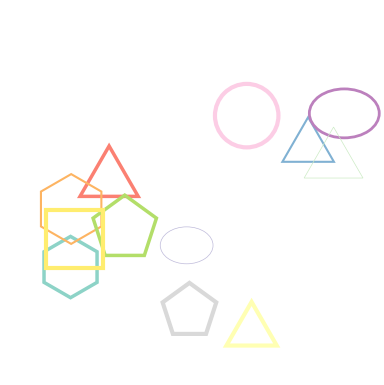[{"shape": "hexagon", "thickness": 2.5, "radius": 0.4, "center": [0.183, 0.306]}, {"shape": "triangle", "thickness": 3, "radius": 0.38, "center": [0.653, 0.14]}, {"shape": "oval", "thickness": 0.5, "radius": 0.34, "center": [0.485, 0.363]}, {"shape": "triangle", "thickness": 2.5, "radius": 0.44, "center": [0.283, 0.534]}, {"shape": "triangle", "thickness": 1.5, "radius": 0.39, "center": [0.8, 0.618]}, {"shape": "hexagon", "thickness": 1.5, "radius": 0.45, "center": [0.185, 0.457]}, {"shape": "pentagon", "thickness": 2.5, "radius": 0.43, "center": [0.324, 0.407]}, {"shape": "circle", "thickness": 3, "radius": 0.41, "center": [0.641, 0.7]}, {"shape": "pentagon", "thickness": 3, "radius": 0.37, "center": [0.492, 0.192]}, {"shape": "oval", "thickness": 2, "radius": 0.45, "center": [0.894, 0.706]}, {"shape": "triangle", "thickness": 0.5, "radius": 0.44, "center": [0.866, 0.582]}, {"shape": "square", "thickness": 3, "radius": 0.37, "center": [0.193, 0.379]}]